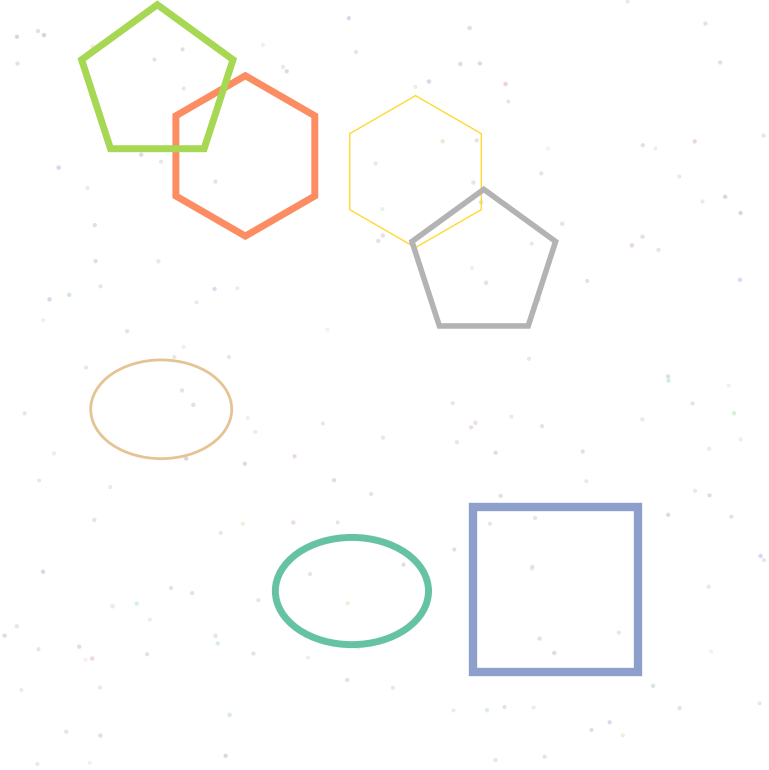[{"shape": "oval", "thickness": 2.5, "radius": 0.5, "center": [0.457, 0.232]}, {"shape": "hexagon", "thickness": 2.5, "radius": 0.52, "center": [0.319, 0.798]}, {"shape": "square", "thickness": 3, "radius": 0.54, "center": [0.722, 0.235]}, {"shape": "pentagon", "thickness": 2.5, "radius": 0.52, "center": [0.204, 0.891]}, {"shape": "hexagon", "thickness": 0.5, "radius": 0.49, "center": [0.54, 0.777]}, {"shape": "oval", "thickness": 1, "radius": 0.46, "center": [0.209, 0.468]}, {"shape": "pentagon", "thickness": 2, "radius": 0.49, "center": [0.628, 0.656]}]